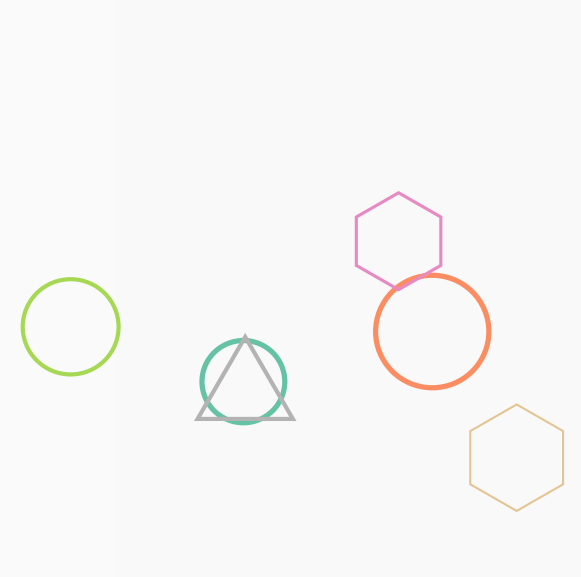[{"shape": "circle", "thickness": 2.5, "radius": 0.36, "center": [0.419, 0.338]}, {"shape": "circle", "thickness": 2.5, "radius": 0.49, "center": [0.744, 0.425]}, {"shape": "hexagon", "thickness": 1.5, "radius": 0.42, "center": [0.686, 0.581]}, {"shape": "circle", "thickness": 2, "radius": 0.41, "center": [0.122, 0.433]}, {"shape": "hexagon", "thickness": 1, "radius": 0.46, "center": [0.889, 0.207]}, {"shape": "triangle", "thickness": 2, "radius": 0.47, "center": [0.422, 0.321]}]